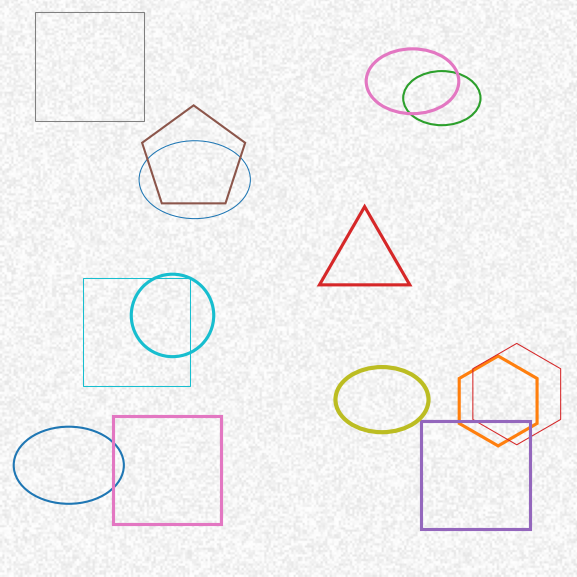[{"shape": "oval", "thickness": 1, "radius": 0.48, "center": [0.119, 0.194]}, {"shape": "oval", "thickness": 0.5, "radius": 0.48, "center": [0.337, 0.688]}, {"shape": "hexagon", "thickness": 1.5, "radius": 0.39, "center": [0.863, 0.305]}, {"shape": "oval", "thickness": 1, "radius": 0.33, "center": [0.765, 0.829]}, {"shape": "triangle", "thickness": 1.5, "radius": 0.45, "center": [0.631, 0.551]}, {"shape": "hexagon", "thickness": 0.5, "radius": 0.44, "center": [0.895, 0.317]}, {"shape": "square", "thickness": 1.5, "radius": 0.47, "center": [0.824, 0.177]}, {"shape": "pentagon", "thickness": 1, "radius": 0.47, "center": [0.335, 0.723]}, {"shape": "oval", "thickness": 1.5, "radius": 0.4, "center": [0.714, 0.858]}, {"shape": "square", "thickness": 1.5, "radius": 0.47, "center": [0.289, 0.185]}, {"shape": "square", "thickness": 0.5, "radius": 0.47, "center": [0.155, 0.885]}, {"shape": "oval", "thickness": 2, "radius": 0.4, "center": [0.661, 0.307]}, {"shape": "circle", "thickness": 1.5, "radius": 0.36, "center": [0.299, 0.453]}, {"shape": "square", "thickness": 0.5, "radius": 0.47, "center": [0.236, 0.424]}]